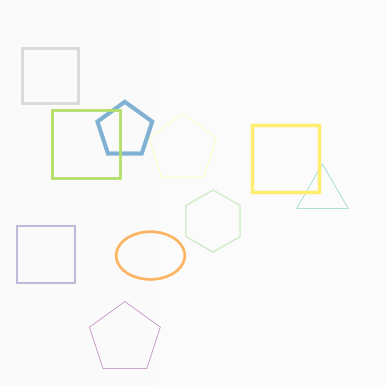[{"shape": "triangle", "thickness": 0.5, "radius": 0.39, "center": [0.832, 0.497]}, {"shape": "pentagon", "thickness": 0.5, "radius": 0.46, "center": [0.471, 0.613]}, {"shape": "square", "thickness": 1.5, "radius": 0.37, "center": [0.12, 0.339]}, {"shape": "pentagon", "thickness": 3, "radius": 0.37, "center": [0.322, 0.661]}, {"shape": "oval", "thickness": 2, "radius": 0.44, "center": [0.388, 0.336]}, {"shape": "square", "thickness": 2, "radius": 0.44, "center": [0.222, 0.627]}, {"shape": "square", "thickness": 2, "radius": 0.36, "center": [0.128, 0.804]}, {"shape": "pentagon", "thickness": 0.5, "radius": 0.48, "center": [0.322, 0.121]}, {"shape": "hexagon", "thickness": 1, "radius": 0.4, "center": [0.55, 0.426]}, {"shape": "square", "thickness": 2.5, "radius": 0.43, "center": [0.737, 0.588]}]